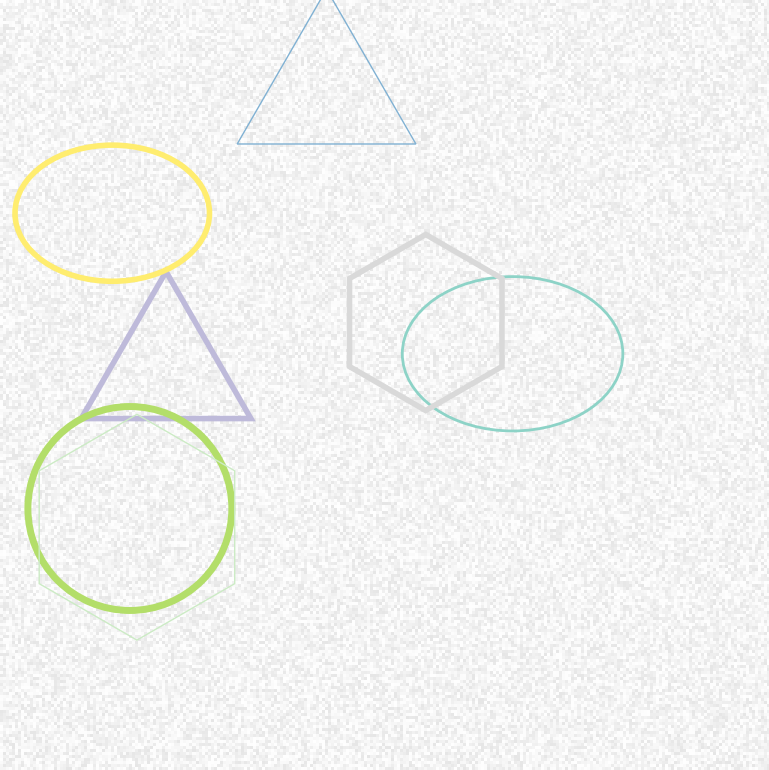[{"shape": "oval", "thickness": 1, "radius": 0.72, "center": [0.666, 0.541]}, {"shape": "triangle", "thickness": 2, "radius": 0.64, "center": [0.216, 0.52]}, {"shape": "triangle", "thickness": 0.5, "radius": 0.67, "center": [0.424, 0.88]}, {"shape": "circle", "thickness": 2.5, "radius": 0.66, "center": [0.169, 0.34]}, {"shape": "hexagon", "thickness": 2, "radius": 0.57, "center": [0.553, 0.581]}, {"shape": "hexagon", "thickness": 0.5, "radius": 0.73, "center": [0.178, 0.315]}, {"shape": "oval", "thickness": 2, "radius": 0.63, "center": [0.146, 0.723]}]